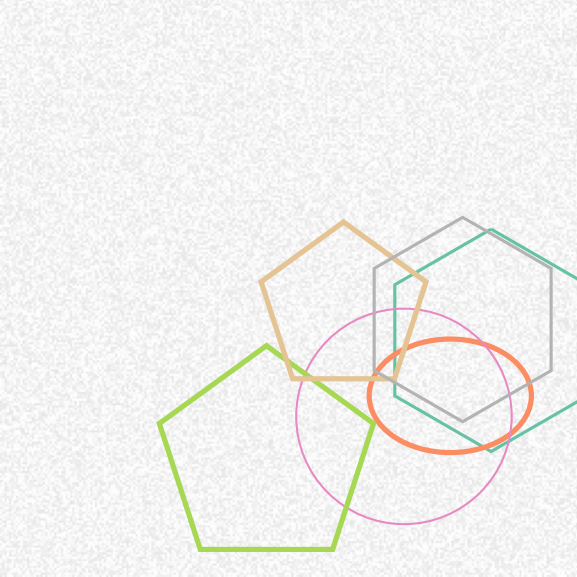[{"shape": "hexagon", "thickness": 1.5, "radius": 0.96, "center": [0.85, 0.41]}, {"shape": "oval", "thickness": 2.5, "radius": 0.7, "center": [0.78, 0.314]}, {"shape": "circle", "thickness": 1, "radius": 0.93, "center": [0.699, 0.278]}, {"shape": "pentagon", "thickness": 2.5, "radius": 0.97, "center": [0.461, 0.206]}, {"shape": "pentagon", "thickness": 2.5, "radius": 0.75, "center": [0.595, 0.465]}, {"shape": "hexagon", "thickness": 1.5, "radius": 0.88, "center": [0.801, 0.446]}]